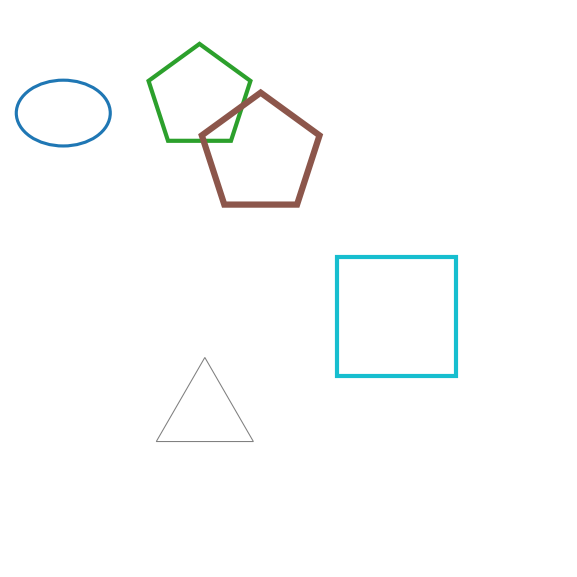[{"shape": "oval", "thickness": 1.5, "radius": 0.41, "center": [0.11, 0.803]}, {"shape": "pentagon", "thickness": 2, "radius": 0.46, "center": [0.345, 0.83]}, {"shape": "pentagon", "thickness": 3, "radius": 0.54, "center": [0.451, 0.732]}, {"shape": "triangle", "thickness": 0.5, "radius": 0.49, "center": [0.355, 0.283]}, {"shape": "square", "thickness": 2, "radius": 0.51, "center": [0.686, 0.451]}]